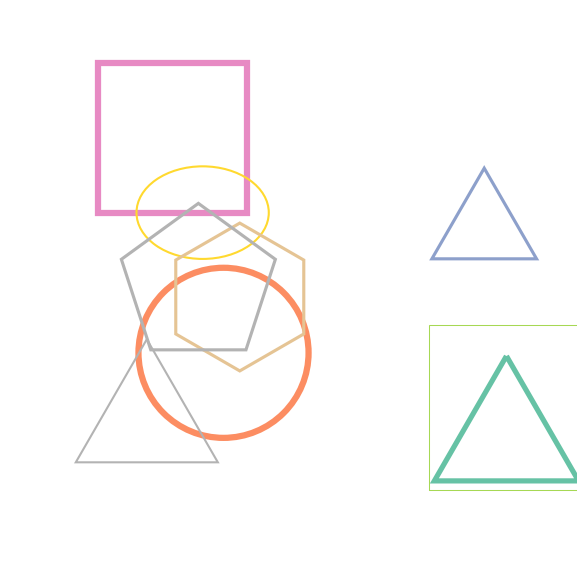[{"shape": "triangle", "thickness": 2.5, "radius": 0.72, "center": [0.877, 0.238]}, {"shape": "circle", "thickness": 3, "radius": 0.74, "center": [0.387, 0.388]}, {"shape": "triangle", "thickness": 1.5, "radius": 0.52, "center": [0.838, 0.603]}, {"shape": "square", "thickness": 3, "radius": 0.65, "center": [0.299, 0.761]}, {"shape": "square", "thickness": 0.5, "radius": 0.71, "center": [0.886, 0.293]}, {"shape": "oval", "thickness": 1, "radius": 0.57, "center": [0.351, 0.631]}, {"shape": "hexagon", "thickness": 1.5, "radius": 0.64, "center": [0.415, 0.485]}, {"shape": "pentagon", "thickness": 1.5, "radius": 0.7, "center": [0.343, 0.507]}, {"shape": "triangle", "thickness": 1, "radius": 0.71, "center": [0.254, 0.27]}]